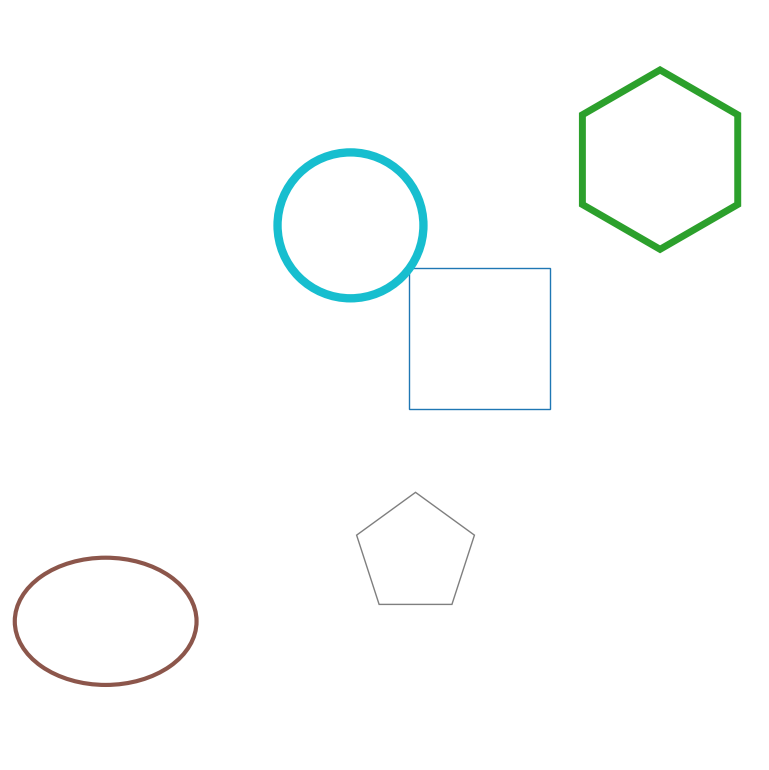[{"shape": "square", "thickness": 0.5, "radius": 0.46, "center": [0.623, 0.56]}, {"shape": "hexagon", "thickness": 2.5, "radius": 0.58, "center": [0.857, 0.793]}, {"shape": "oval", "thickness": 1.5, "radius": 0.59, "center": [0.137, 0.193]}, {"shape": "pentagon", "thickness": 0.5, "radius": 0.4, "center": [0.54, 0.28]}, {"shape": "circle", "thickness": 3, "radius": 0.47, "center": [0.455, 0.707]}]